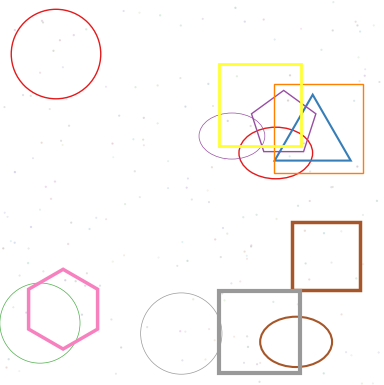[{"shape": "circle", "thickness": 1, "radius": 0.58, "center": [0.145, 0.86]}, {"shape": "oval", "thickness": 1, "radius": 0.48, "center": [0.716, 0.603]}, {"shape": "triangle", "thickness": 1.5, "radius": 0.57, "center": [0.812, 0.64]}, {"shape": "circle", "thickness": 0.5, "radius": 0.52, "center": [0.104, 0.161]}, {"shape": "pentagon", "thickness": 1, "radius": 0.44, "center": [0.737, 0.677]}, {"shape": "oval", "thickness": 0.5, "radius": 0.43, "center": [0.602, 0.647]}, {"shape": "square", "thickness": 1, "radius": 0.58, "center": [0.827, 0.667]}, {"shape": "square", "thickness": 2, "radius": 0.54, "center": [0.676, 0.727]}, {"shape": "oval", "thickness": 1.5, "radius": 0.47, "center": [0.769, 0.112]}, {"shape": "square", "thickness": 2.5, "radius": 0.44, "center": [0.848, 0.335]}, {"shape": "hexagon", "thickness": 2.5, "radius": 0.52, "center": [0.164, 0.197]}, {"shape": "square", "thickness": 3, "radius": 0.53, "center": [0.674, 0.137]}, {"shape": "circle", "thickness": 0.5, "radius": 0.53, "center": [0.471, 0.134]}]